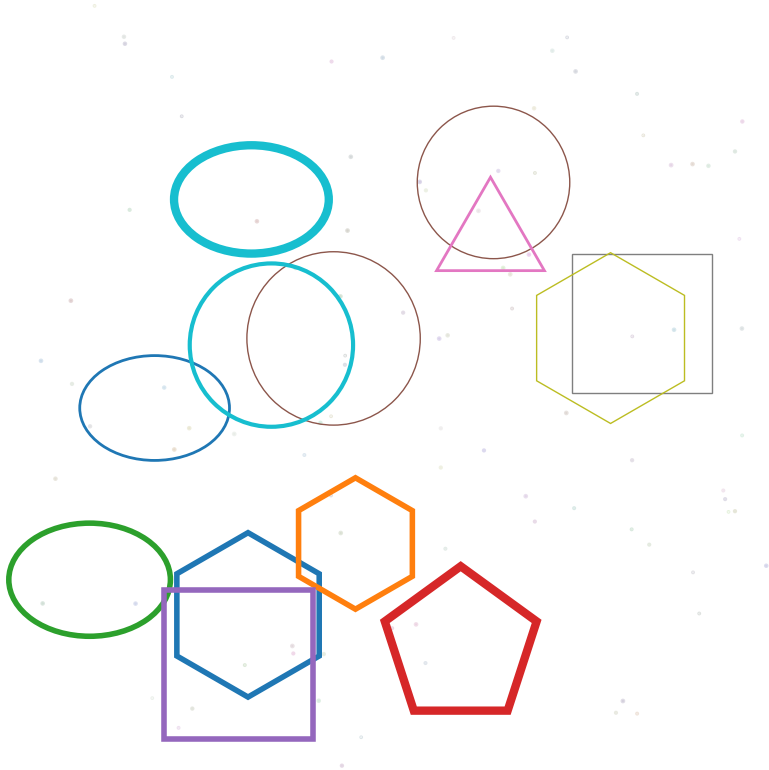[{"shape": "hexagon", "thickness": 2, "radius": 0.53, "center": [0.322, 0.201]}, {"shape": "oval", "thickness": 1, "radius": 0.49, "center": [0.201, 0.47]}, {"shape": "hexagon", "thickness": 2, "radius": 0.43, "center": [0.462, 0.294]}, {"shape": "oval", "thickness": 2, "radius": 0.52, "center": [0.116, 0.247]}, {"shape": "pentagon", "thickness": 3, "radius": 0.52, "center": [0.598, 0.161]}, {"shape": "square", "thickness": 2, "radius": 0.48, "center": [0.31, 0.137]}, {"shape": "circle", "thickness": 0.5, "radius": 0.5, "center": [0.641, 0.763]}, {"shape": "circle", "thickness": 0.5, "radius": 0.56, "center": [0.433, 0.56]}, {"shape": "triangle", "thickness": 1, "radius": 0.4, "center": [0.637, 0.689]}, {"shape": "square", "thickness": 0.5, "radius": 0.45, "center": [0.834, 0.58]}, {"shape": "hexagon", "thickness": 0.5, "radius": 0.55, "center": [0.793, 0.561]}, {"shape": "oval", "thickness": 3, "radius": 0.5, "center": [0.327, 0.741]}, {"shape": "circle", "thickness": 1.5, "radius": 0.53, "center": [0.352, 0.552]}]